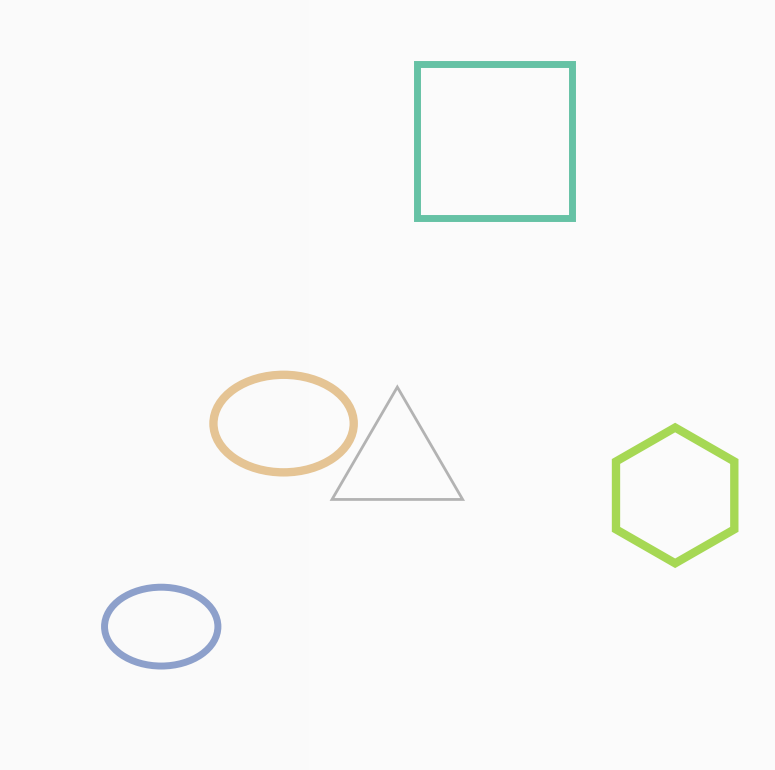[{"shape": "square", "thickness": 2.5, "radius": 0.5, "center": [0.638, 0.817]}, {"shape": "oval", "thickness": 2.5, "radius": 0.37, "center": [0.208, 0.186]}, {"shape": "hexagon", "thickness": 3, "radius": 0.44, "center": [0.871, 0.357]}, {"shape": "oval", "thickness": 3, "radius": 0.45, "center": [0.366, 0.45]}, {"shape": "triangle", "thickness": 1, "radius": 0.49, "center": [0.513, 0.4]}]